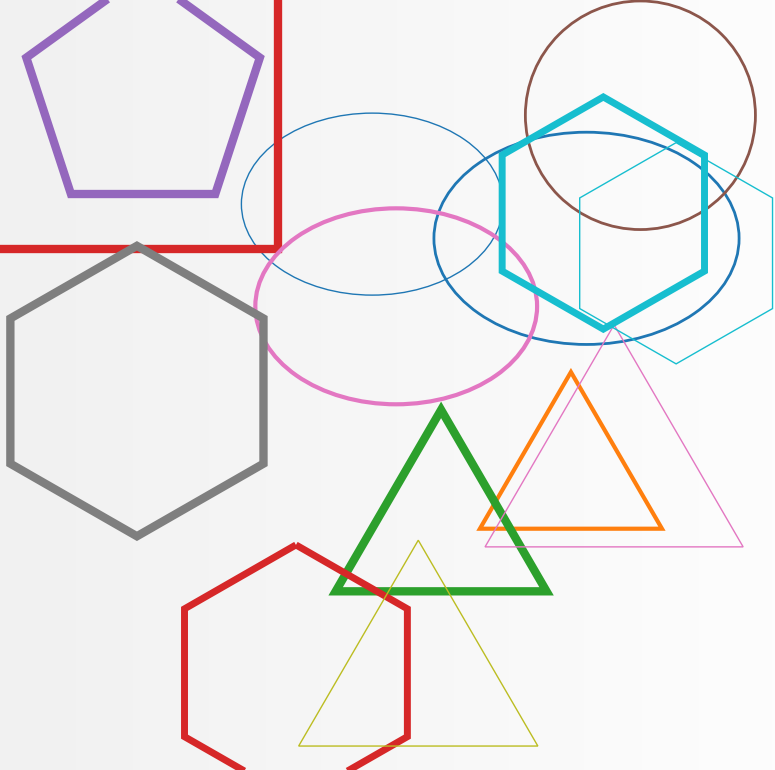[{"shape": "oval", "thickness": 0.5, "radius": 0.84, "center": [0.48, 0.735]}, {"shape": "oval", "thickness": 1, "radius": 0.98, "center": [0.757, 0.69]}, {"shape": "triangle", "thickness": 1.5, "radius": 0.68, "center": [0.737, 0.381]}, {"shape": "triangle", "thickness": 3, "radius": 0.79, "center": [0.569, 0.311]}, {"shape": "square", "thickness": 3, "radius": 0.97, "center": [0.165, 0.87]}, {"shape": "hexagon", "thickness": 2.5, "radius": 0.83, "center": [0.382, 0.126]}, {"shape": "pentagon", "thickness": 3, "radius": 0.79, "center": [0.185, 0.876]}, {"shape": "circle", "thickness": 1, "radius": 0.74, "center": [0.826, 0.85]}, {"shape": "oval", "thickness": 1.5, "radius": 0.91, "center": [0.511, 0.602]}, {"shape": "triangle", "thickness": 0.5, "radius": 0.96, "center": [0.792, 0.386]}, {"shape": "hexagon", "thickness": 3, "radius": 0.94, "center": [0.177, 0.492]}, {"shape": "triangle", "thickness": 0.5, "radius": 0.89, "center": [0.54, 0.12]}, {"shape": "hexagon", "thickness": 2.5, "radius": 0.75, "center": [0.778, 0.723]}, {"shape": "hexagon", "thickness": 0.5, "radius": 0.72, "center": [0.872, 0.671]}]